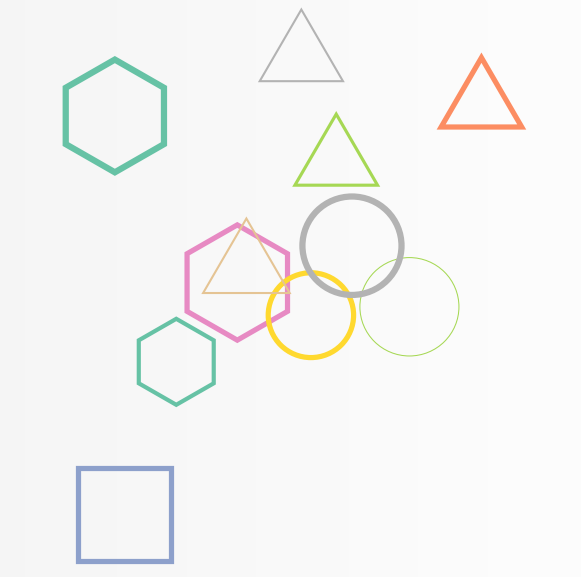[{"shape": "hexagon", "thickness": 2, "radius": 0.37, "center": [0.303, 0.373]}, {"shape": "hexagon", "thickness": 3, "radius": 0.49, "center": [0.198, 0.798]}, {"shape": "triangle", "thickness": 2.5, "radius": 0.4, "center": [0.828, 0.819]}, {"shape": "square", "thickness": 2.5, "radius": 0.4, "center": [0.214, 0.108]}, {"shape": "hexagon", "thickness": 2.5, "radius": 0.5, "center": [0.408, 0.51]}, {"shape": "circle", "thickness": 0.5, "radius": 0.43, "center": [0.704, 0.468]}, {"shape": "triangle", "thickness": 1.5, "radius": 0.41, "center": [0.578, 0.719]}, {"shape": "circle", "thickness": 2.5, "radius": 0.37, "center": [0.535, 0.453]}, {"shape": "triangle", "thickness": 1, "radius": 0.43, "center": [0.424, 0.535]}, {"shape": "triangle", "thickness": 1, "radius": 0.41, "center": [0.518, 0.9]}, {"shape": "circle", "thickness": 3, "radius": 0.43, "center": [0.606, 0.574]}]